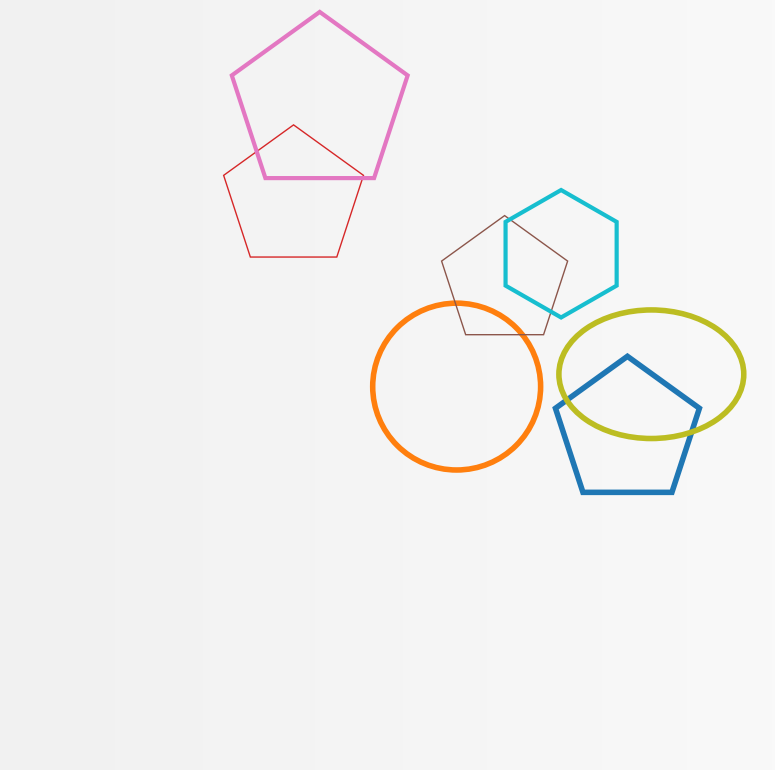[{"shape": "pentagon", "thickness": 2, "radius": 0.49, "center": [0.81, 0.44]}, {"shape": "circle", "thickness": 2, "radius": 0.54, "center": [0.589, 0.498]}, {"shape": "pentagon", "thickness": 0.5, "radius": 0.47, "center": [0.379, 0.743]}, {"shape": "pentagon", "thickness": 0.5, "radius": 0.43, "center": [0.651, 0.635]}, {"shape": "pentagon", "thickness": 1.5, "radius": 0.6, "center": [0.413, 0.865]}, {"shape": "oval", "thickness": 2, "radius": 0.6, "center": [0.84, 0.514]}, {"shape": "hexagon", "thickness": 1.5, "radius": 0.41, "center": [0.724, 0.67]}]